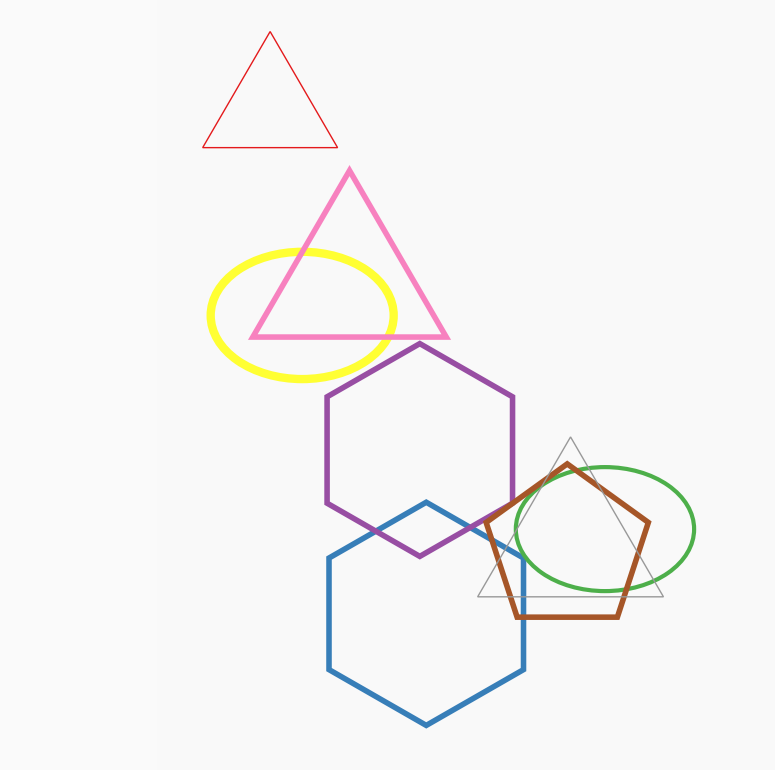[{"shape": "triangle", "thickness": 0.5, "radius": 0.5, "center": [0.349, 0.859]}, {"shape": "hexagon", "thickness": 2, "radius": 0.72, "center": [0.55, 0.203]}, {"shape": "oval", "thickness": 1.5, "radius": 0.58, "center": [0.781, 0.313]}, {"shape": "hexagon", "thickness": 2, "radius": 0.69, "center": [0.542, 0.416]}, {"shape": "oval", "thickness": 3, "radius": 0.59, "center": [0.39, 0.59]}, {"shape": "pentagon", "thickness": 2, "radius": 0.55, "center": [0.732, 0.287]}, {"shape": "triangle", "thickness": 2, "radius": 0.72, "center": [0.451, 0.634]}, {"shape": "triangle", "thickness": 0.5, "radius": 0.69, "center": [0.736, 0.294]}]